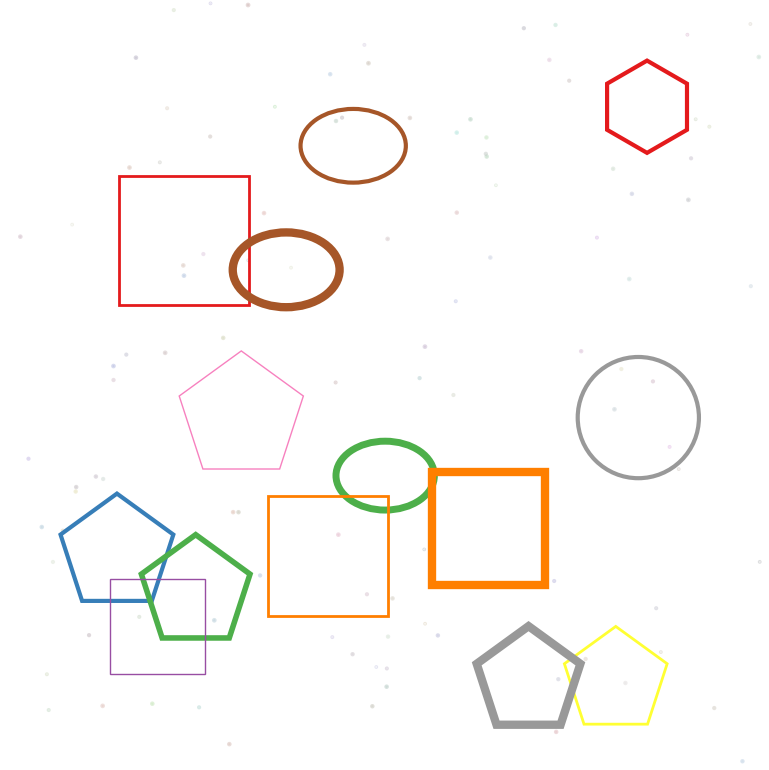[{"shape": "hexagon", "thickness": 1.5, "radius": 0.3, "center": [0.84, 0.861]}, {"shape": "square", "thickness": 1, "radius": 0.42, "center": [0.239, 0.688]}, {"shape": "pentagon", "thickness": 1.5, "radius": 0.39, "center": [0.152, 0.282]}, {"shape": "oval", "thickness": 2.5, "radius": 0.32, "center": [0.5, 0.382]}, {"shape": "pentagon", "thickness": 2, "radius": 0.37, "center": [0.254, 0.231]}, {"shape": "square", "thickness": 0.5, "radius": 0.31, "center": [0.204, 0.186]}, {"shape": "square", "thickness": 1, "radius": 0.39, "center": [0.426, 0.278]}, {"shape": "square", "thickness": 3, "radius": 0.37, "center": [0.635, 0.314]}, {"shape": "pentagon", "thickness": 1, "radius": 0.35, "center": [0.8, 0.116]}, {"shape": "oval", "thickness": 1.5, "radius": 0.34, "center": [0.459, 0.811]}, {"shape": "oval", "thickness": 3, "radius": 0.35, "center": [0.372, 0.65]}, {"shape": "pentagon", "thickness": 0.5, "radius": 0.42, "center": [0.313, 0.459]}, {"shape": "pentagon", "thickness": 3, "radius": 0.35, "center": [0.686, 0.116]}, {"shape": "circle", "thickness": 1.5, "radius": 0.39, "center": [0.829, 0.458]}]